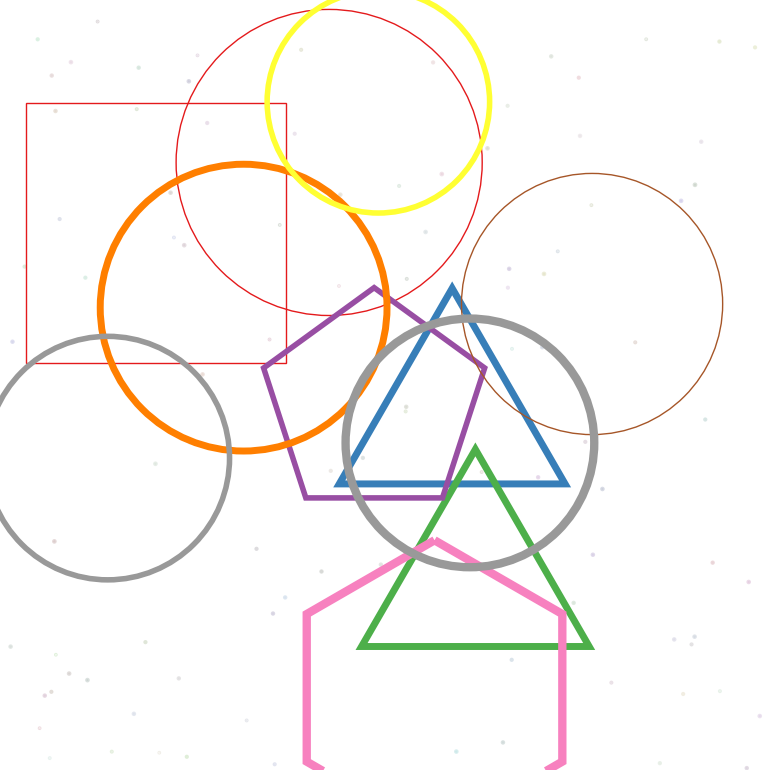[{"shape": "circle", "thickness": 0.5, "radius": 0.99, "center": [0.427, 0.789]}, {"shape": "square", "thickness": 0.5, "radius": 0.85, "center": [0.203, 0.698]}, {"shape": "triangle", "thickness": 2.5, "radius": 0.85, "center": [0.587, 0.456]}, {"shape": "triangle", "thickness": 2.5, "radius": 0.85, "center": [0.617, 0.246]}, {"shape": "pentagon", "thickness": 2, "radius": 0.75, "center": [0.486, 0.475]}, {"shape": "circle", "thickness": 2.5, "radius": 0.93, "center": [0.316, 0.6]}, {"shape": "circle", "thickness": 2, "radius": 0.72, "center": [0.491, 0.868]}, {"shape": "circle", "thickness": 0.5, "radius": 0.85, "center": [0.769, 0.605]}, {"shape": "hexagon", "thickness": 3, "radius": 0.96, "center": [0.564, 0.107]}, {"shape": "circle", "thickness": 2, "radius": 0.79, "center": [0.14, 0.405]}, {"shape": "circle", "thickness": 3, "radius": 0.81, "center": [0.61, 0.425]}]